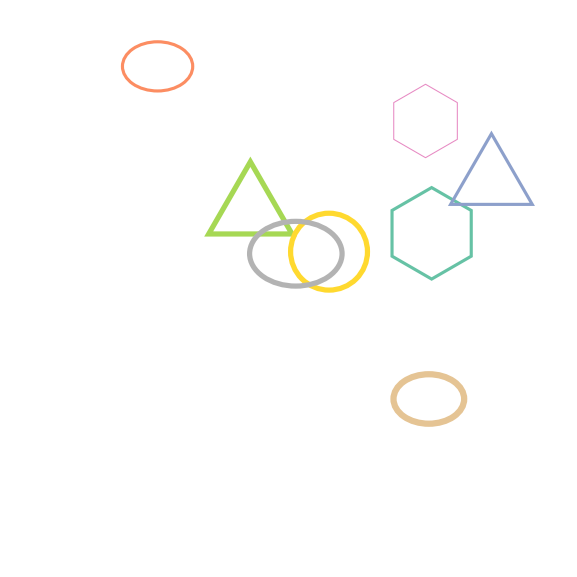[{"shape": "hexagon", "thickness": 1.5, "radius": 0.4, "center": [0.747, 0.595]}, {"shape": "oval", "thickness": 1.5, "radius": 0.3, "center": [0.273, 0.884]}, {"shape": "triangle", "thickness": 1.5, "radius": 0.41, "center": [0.851, 0.686]}, {"shape": "hexagon", "thickness": 0.5, "radius": 0.32, "center": [0.737, 0.79]}, {"shape": "triangle", "thickness": 2.5, "radius": 0.42, "center": [0.434, 0.636]}, {"shape": "circle", "thickness": 2.5, "radius": 0.33, "center": [0.57, 0.563]}, {"shape": "oval", "thickness": 3, "radius": 0.31, "center": [0.743, 0.308]}, {"shape": "oval", "thickness": 2.5, "radius": 0.4, "center": [0.512, 0.56]}]